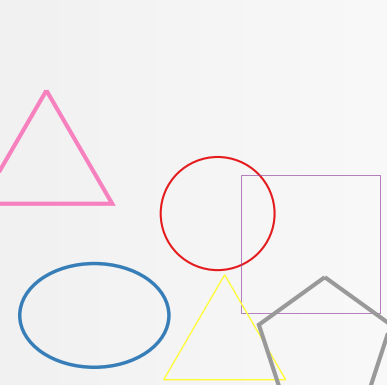[{"shape": "circle", "thickness": 1.5, "radius": 0.73, "center": [0.562, 0.445]}, {"shape": "oval", "thickness": 2.5, "radius": 0.96, "center": [0.243, 0.181]}, {"shape": "square", "thickness": 0.5, "radius": 0.9, "center": [0.801, 0.367]}, {"shape": "triangle", "thickness": 1, "radius": 0.91, "center": [0.58, 0.105]}, {"shape": "triangle", "thickness": 3, "radius": 0.98, "center": [0.12, 0.569]}, {"shape": "pentagon", "thickness": 3, "radius": 0.89, "center": [0.838, 0.101]}]